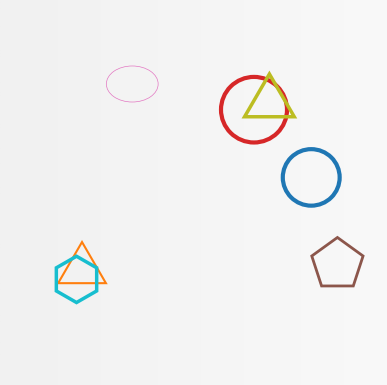[{"shape": "circle", "thickness": 3, "radius": 0.37, "center": [0.803, 0.539]}, {"shape": "triangle", "thickness": 1.5, "radius": 0.36, "center": [0.212, 0.3]}, {"shape": "circle", "thickness": 3, "radius": 0.43, "center": [0.655, 0.715]}, {"shape": "pentagon", "thickness": 2, "radius": 0.35, "center": [0.871, 0.314]}, {"shape": "oval", "thickness": 0.5, "radius": 0.33, "center": [0.341, 0.782]}, {"shape": "triangle", "thickness": 2.5, "radius": 0.37, "center": [0.695, 0.734]}, {"shape": "hexagon", "thickness": 2.5, "radius": 0.3, "center": [0.197, 0.274]}]